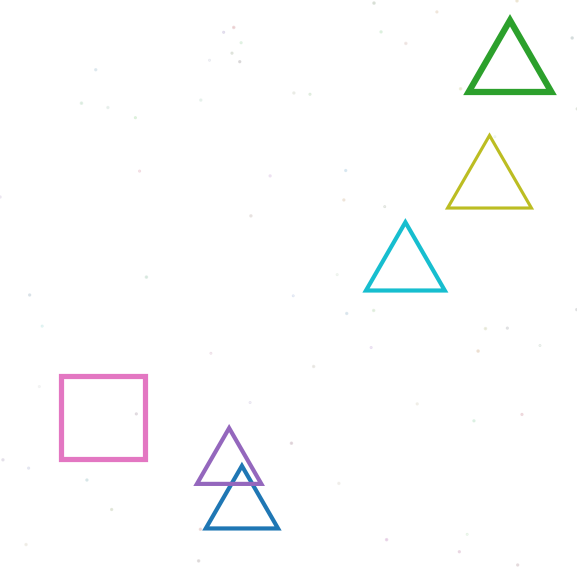[{"shape": "triangle", "thickness": 2, "radius": 0.36, "center": [0.419, 0.12]}, {"shape": "triangle", "thickness": 3, "radius": 0.41, "center": [0.883, 0.881]}, {"shape": "triangle", "thickness": 2, "radius": 0.32, "center": [0.397, 0.193]}, {"shape": "square", "thickness": 2.5, "radius": 0.36, "center": [0.178, 0.276]}, {"shape": "triangle", "thickness": 1.5, "radius": 0.42, "center": [0.848, 0.681]}, {"shape": "triangle", "thickness": 2, "radius": 0.39, "center": [0.702, 0.535]}]